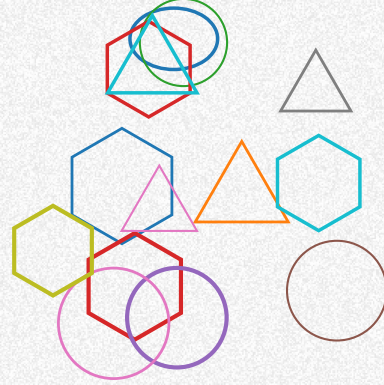[{"shape": "hexagon", "thickness": 2, "radius": 0.75, "center": [0.317, 0.517]}, {"shape": "oval", "thickness": 2.5, "radius": 0.57, "center": [0.451, 0.899]}, {"shape": "triangle", "thickness": 2, "radius": 0.7, "center": [0.628, 0.493]}, {"shape": "circle", "thickness": 1.5, "radius": 0.57, "center": [0.477, 0.89]}, {"shape": "hexagon", "thickness": 3, "radius": 0.69, "center": [0.35, 0.256]}, {"shape": "hexagon", "thickness": 2.5, "radius": 0.62, "center": [0.386, 0.82]}, {"shape": "circle", "thickness": 3, "radius": 0.65, "center": [0.459, 0.175]}, {"shape": "circle", "thickness": 1.5, "radius": 0.65, "center": [0.875, 0.245]}, {"shape": "triangle", "thickness": 1.5, "radius": 0.57, "center": [0.414, 0.457]}, {"shape": "circle", "thickness": 2, "radius": 0.72, "center": [0.295, 0.16]}, {"shape": "triangle", "thickness": 2, "radius": 0.53, "center": [0.82, 0.764]}, {"shape": "hexagon", "thickness": 3, "radius": 0.58, "center": [0.138, 0.349]}, {"shape": "hexagon", "thickness": 2.5, "radius": 0.62, "center": [0.828, 0.525]}, {"shape": "triangle", "thickness": 2.5, "radius": 0.67, "center": [0.396, 0.826]}]